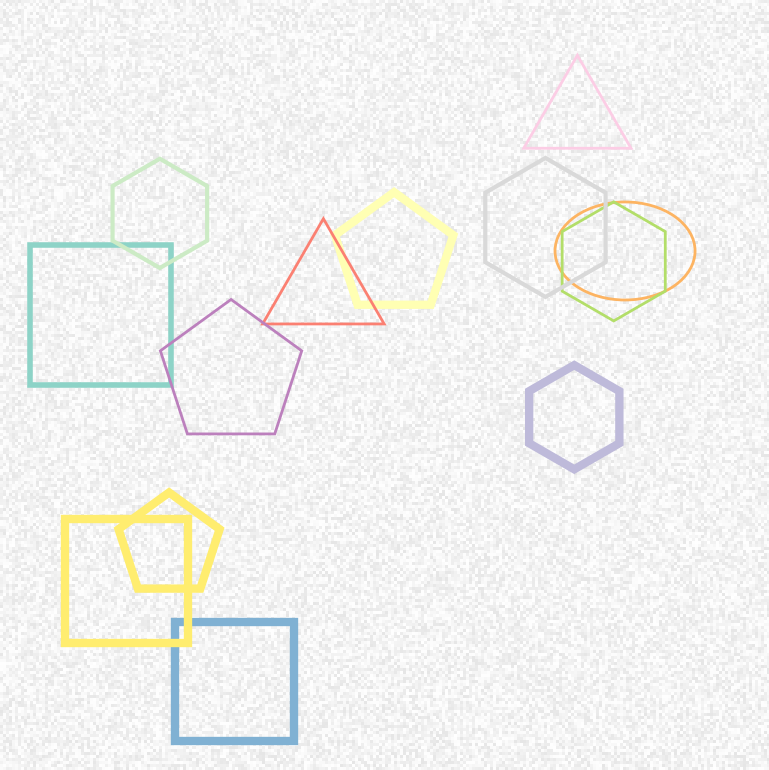[{"shape": "square", "thickness": 2, "radius": 0.46, "center": [0.131, 0.591]}, {"shape": "pentagon", "thickness": 3, "radius": 0.4, "center": [0.512, 0.67]}, {"shape": "hexagon", "thickness": 3, "radius": 0.34, "center": [0.746, 0.458]}, {"shape": "triangle", "thickness": 1, "radius": 0.46, "center": [0.42, 0.625]}, {"shape": "square", "thickness": 3, "radius": 0.39, "center": [0.304, 0.115]}, {"shape": "oval", "thickness": 1, "radius": 0.45, "center": [0.812, 0.674]}, {"shape": "hexagon", "thickness": 1, "radius": 0.39, "center": [0.797, 0.661]}, {"shape": "triangle", "thickness": 1, "radius": 0.4, "center": [0.75, 0.848]}, {"shape": "hexagon", "thickness": 1.5, "radius": 0.45, "center": [0.708, 0.705]}, {"shape": "pentagon", "thickness": 1, "radius": 0.48, "center": [0.3, 0.515]}, {"shape": "hexagon", "thickness": 1.5, "radius": 0.35, "center": [0.208, 0.723]}, {"shape": "pentagon", "thickness": 3, "radius": 0.35, "center": [0.22, 0.291]}, {"shape": "square", "thickness": 3, "radius": 0.4, "center": [0.164, 0.245]}]